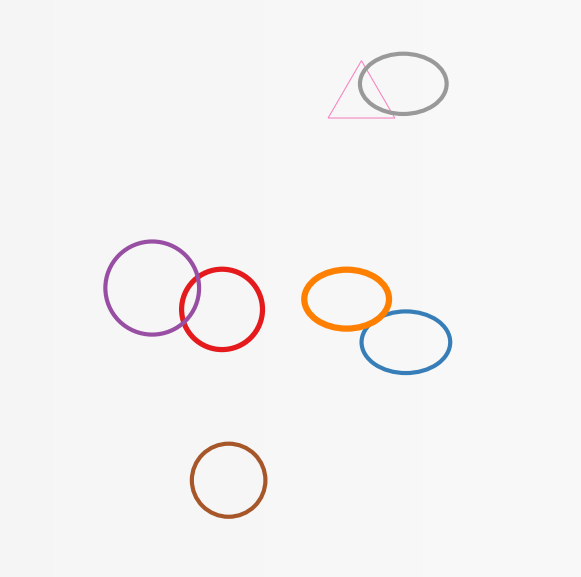[{"shape": "circle", "thickness": 2.5, "radius": 0.35, "center": [0.382, 0.463]}, {"shape": "oval", "thickness": 2, "radius": 0.38, "center": [0.698, 0.407]}, {"shape": "circle", "thickness": 2, "radius": 0.4, "center": [0.262, 0.5]}, {"shape": "oval", "thickness": 3, "radius": 0.36, "center": [0.596, 0.481]}, {"shape": "circle", "thickness": 2, "radius": 0.32, "center": [0.393, 0.168]}, {"shape": "triangle", "thickness": 0.5, "radius": 0.33, "center": [0.622, 0.828]}, {"shape": "oval", "thickness": 2, "radius": 0.37, "center": [0.694, 0.854]}]